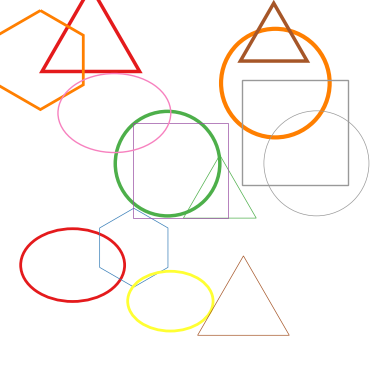[{"shape": "triangle", "thickness": 2.5, "radius": 0.73, "center": [0.236, 0.888]}, {"shape": "oval", "thickness": 2, "radius": 0.68, "center": [0.189, 0.311]}, {"shape": "hexagon", "thickness": 0.5, "radius": 0.51, "center": [0.348, 0.357]}, {"shape": "circle", "thickness": 2.5, "radius": 0.68, "center": [0.435, 0.575]}, {"shape": "triangle", "thickness": 0.5, "radius": 0.55, "center": [0.571, 0.488]}, {"shape": "square", "thickness": 0.5, "radius": 0.61, "center": [0.468, 0.558]}, {"shape": "hexagon", "thickness": 2, "radius": 0.64, "center": [0.105, 0.844]}, {"shape": "circle", "thickness": 3, "radius": 0.71, "center": [0.715, 0.784]}, {"shape": "oval", "thickness": 2, "radius": 0.55, "center": [0.443, 0.218]}, {"shape": "triangle", "thickness": 0.5, "radius": 0.69, "center": [0.632, 0.198]}, {"shape": "triangle", "thickness": 2.5, "radius": 0.5, "center": [0.711, 0.892]}, {"shape": "oval", "thickness": 1, "radius": 0.73, "center": [0.297, 0.706]}, {"shape": "circle", "thickness": 0.5, "radius": 0.68, "center": [0.822, 0.576]}, {"shape": "square", "thickness": 1, "radius": 0.68, "center": [0.766, 0.657]}]